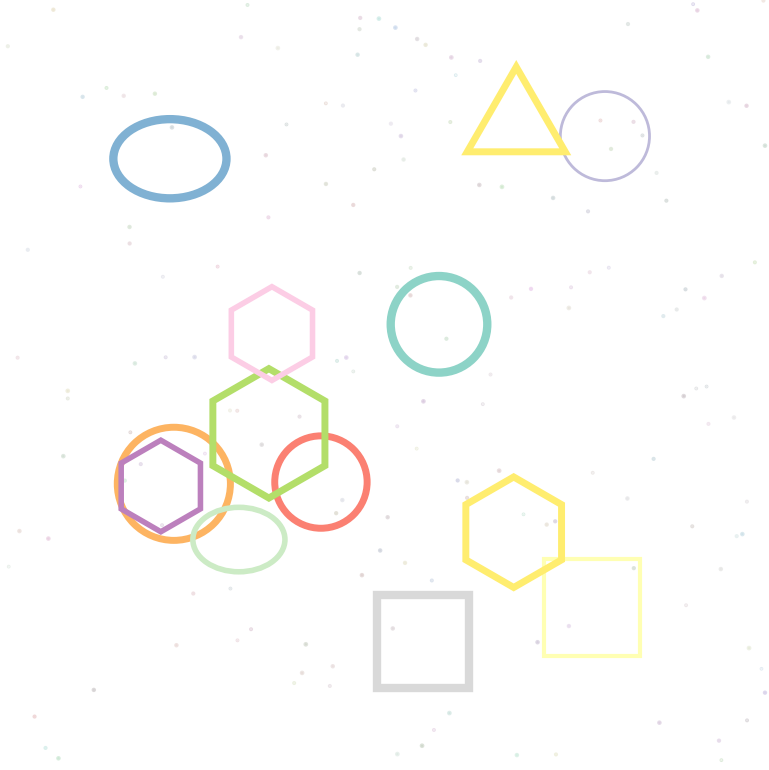[{"shape": "circle", "thickness": 3, "radius": 0.31, "center": [0.57, 0.579]}, {"shape": "square", "thickness": 1.5, "radius": 0.31, "center": [0.768, 0.211]}, {"shape": "circle", "thickness": 1, "radius": 0.29, "center": [0.786, 0.823]}, {"shape": "circle", "thickness": 2.5, "radius": 0.3, "center": [0.417, 0.374]}, {"shape": "oval", "thickness": 3, "radius": 0.37, "center": [0.221, 0.794]}, {"shape": "circle", "thickness": 2.5, "radius": 0.37, "center": [0.226, 0.372]}, {"shape": "hexagon", "thickness": 2.5, "radius": 0.42, "center": [0.349, 0.437]}, {"shape": "hexagon", "thickness": 2, "radius": 0.3, "center": [0.353, 0.567]}, {"shape": "square", "thickness": 3, "radius": 0.3, "center": [0.549, 0.167]}, {"shape": "hexagon", "thickness": 2, "radius": 0.3, "center": [0.209, 0.369]}, {"shape": "oval", "thickness": 2, "radius": 0.3, "center": [0.31, 0.299]}, {"shape": "triangle", "thickness": 2.5, "radius": 0.37, "center": [0.67, 0.84]}, {"shape": "hexagon", "thickness": 2.5, "radius": 0.36, "center": [0.667, 0.309]}]